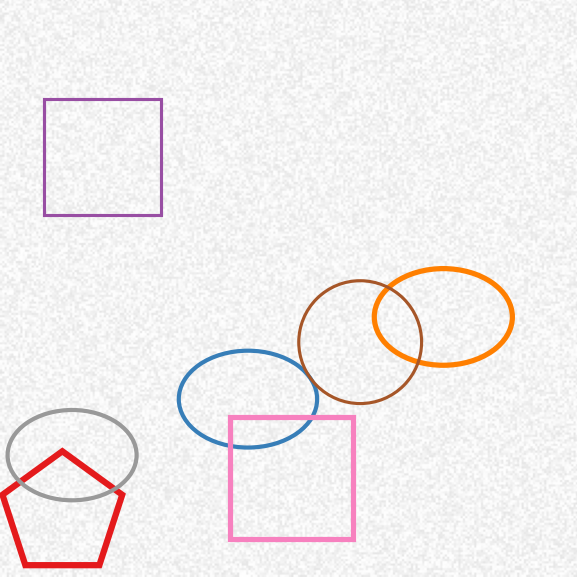[{"shape": "pentagon", "thickness": 3, "radius": 0.55, "center": [0.108, 0.109]}, {"shape": "oval", "thickness": 2, "radius": 0.6, "center": [0.429, 0.308]}, {"shape": "square", "thickness": 1.5, "radius": 0.5, "center": [0.178, 0.727]}, {"shape": "oval", "thickness": 2.5, "radius": 0.6, "center": [0.768, 0.45]}, {"shape": "circle", "thickness": 1.5, "radius": 0.53, "center": [0.624, 0.407]}, {"shape": "square", "thickness": 2.5, "radius": 0.53, "center": [0.505, 0.171]}, {"shape": "oval", "thickness": 2, "radius": 0.56, "center": [0.125, 0.211]}]